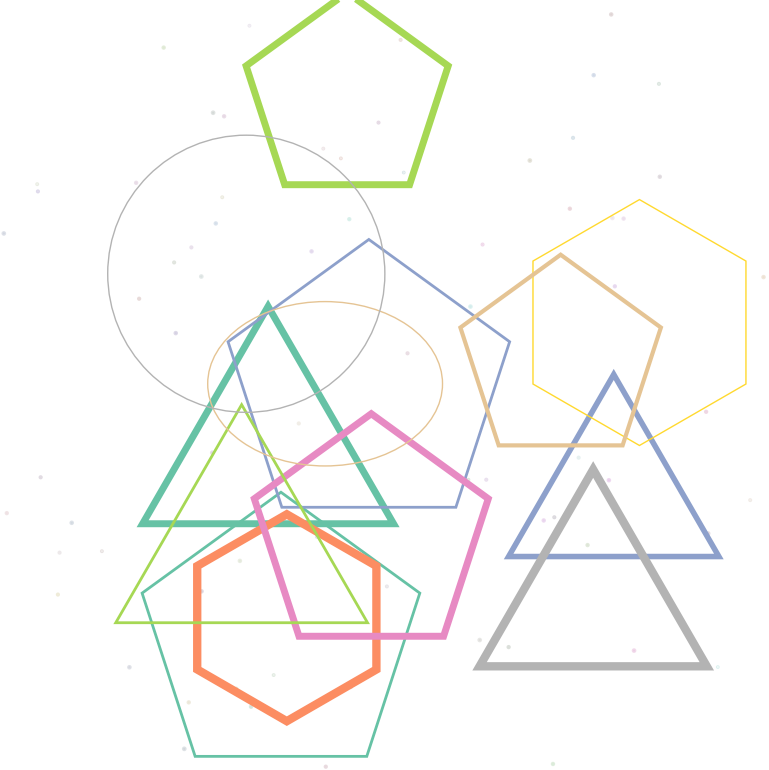[{"shape": "pentagon", "thickness": 1, "radius": 0.95, "center": [0.365, 0.171]}, {"shape": "triangle", "thickness": 2.5, "radius": 0.94, "center": [0.348, 0.414]}, {"shape": "hexagon", "thickness": 3, "radius": 0.67, "center": [0.372, 0.198]}, {"shape": "triangle", "thickness": 2, "radius": 0.79, "center": [0.797, 0.356]}, {"shape": "pentagon", "thickness": 1, "radius": 0.96, "center": [0.479, 0.497]}, {"shape": "pentagon", "thickness": 2.5, "radius": 0.8, "center": [0.482, 0.303]}, {"shape": "pentagon", "thickness": 2.5, "radius": 0.69, "center": [0.451, 0.872]}, {"shape": "triangle", "thickness": 1, "radius": 0.94, "center": [0.314, 0.286]}, {"shape": "hexagon", "thickness": 0.5, "radius": 0.8, "center": [0.83, 0.581]}, {"shape": "oval", "thickness": 0.5, "radius": 0.76, "center": [0.422, 0.502]}, {"shape": "pentagon", "thickness": 1.5, "radius": 0.68, "center": [0.728, 0.532]}, {"shape": "circle", "thickness": 0.5, "radius": 0.9, "center": [0.32, 0.644]}, {"shape": "triangle", "thickness": 3, "radius": 0.85, "center": [0.77, 0.22]}]